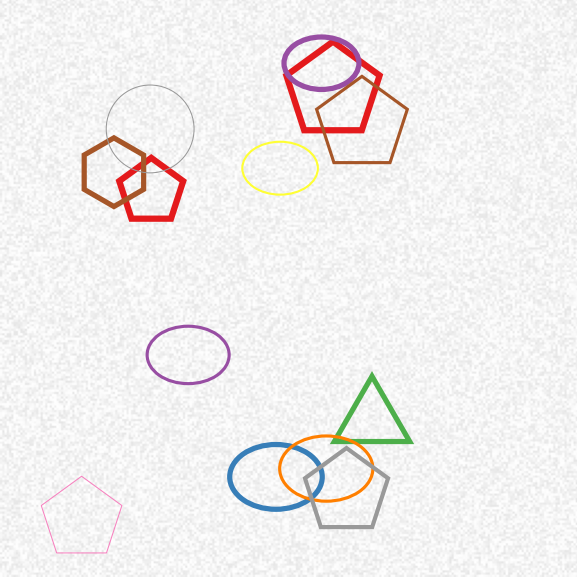[{"shape": "pentagon", "thickness": 3, "radius": 0.29, "center": [0.262, 0.668]}, {"shape": "pentagon", "thickness": 3, "radius": 0.42, "center": [0.577, 0.842]}, {"shape": "oval", "thickness": 2.5, "radius": 0.4, "center": [0.478, 0.173]}, {"shape": "triangle", "thickness": 2.5, "radius": 0.38, "center": [0.644, 0.272]}, {"shape": "oval", "thickness": 2.5, "radius": 0.32, "center": [0.557, 0.89]}, {"shape": "oval", "thickness": 1.5, "radius": 0.36, "center": [0.326, 0.385]}, {"shape": "oval", "thickness": 1.5, "radius": 0.4, "center": [0.565, 0.188]}, {"shape": "oval", "thickness": 1, "radius": 0.33, "center": [0.485, 0.708]}, {"shape": "pentagon", "thickness": 1.5, "radius": 0.41, "center": [0.627, 0.784]}, {"shape": "hexagon", "thickness": 2.5, "radius": 0.3, "center": [0.197, 0.701]}, {"shape": "pentagon", "thickness": 0.5, "radius": 0.37, "center": [0.141, 0.101]}, {"shape": "circle", "thickness": 0.5, "radius": 0.38, "center": [0.26, 0.776]}, {"shape": "pentagon", "thickness": 2, "radius": 0.38, "center": [0.6, 0.148]}]